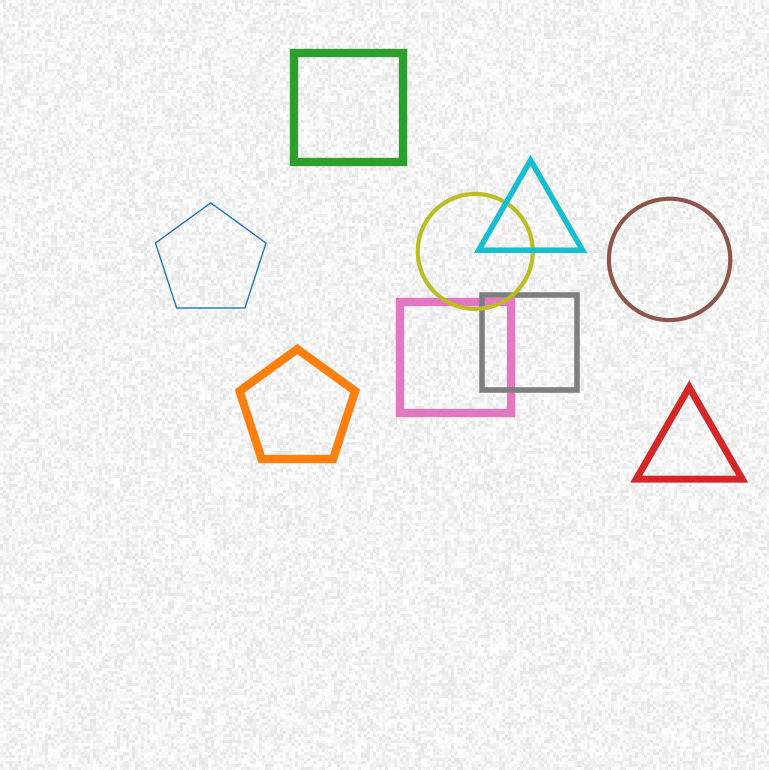[{"shape": "pentagon", "thickness": 0.5, "radius": 0.38, "center": [0.274, 0.661]}, {"shape": "pentagon", "thickness": 3, "radius": 0.39, "center": [0.386, 0.468]}, {"shape": "square", "thickness": 3, "radius": 0.35, "center": [0.453, 0.861]}, {"shape": "triangle", "thickness": 2.5, "radius": 0.4, "center": [0.895, 0.417]}, {"shape": "circle", "thickness": 1.5, "radius": 0.39, "center": [0.87, 0.663]}, {"shape": "square", "thickness": 3, "radius": 0.36, "center": [0.591, 0.536]}, {"shape": "square", "thickness": 2, "radius": 0.31, "center": [0.688, 0.555]}, {"shape": "circle", "thickness": 1.5, "radius": 0.37, "center": [0.617, 0.673]}, {"shape": "triangle", "thickness": 2, "radius": 0.39, "center": [0.689, 0.714]}]